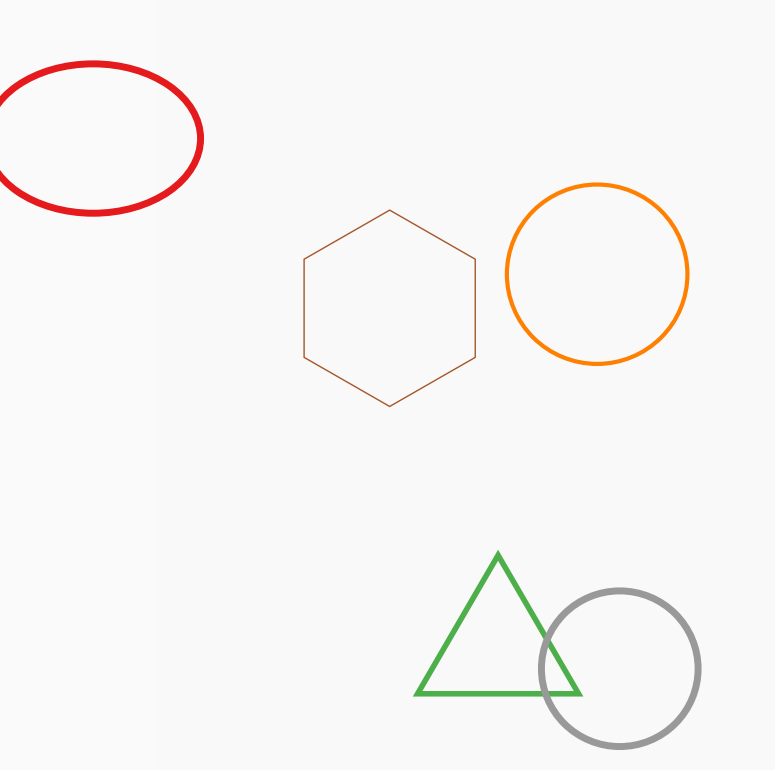[{"shape": "oval", "thickness": 2.5, "radius": 0.69, "center": [0.12, 0.82]}, {"shape": "triangle", "thickness": 2, "radius": 0.6, "center": [0.643, 0.159]}, {"shape": "circle", "thickness": 1.5, "radius": 0.58, "center": [0.771, 0.644]}, {"shape": "hexagon", "thickness": 0.5, "radius": 0.64, "center": [0.503, 0.6]}, {"shape": "circle", "thickness": 2.5, "radius": 0.51, "center": [0.8, 0.132]}]